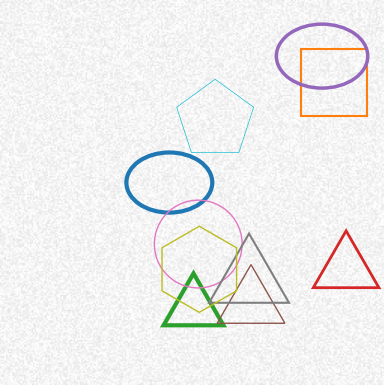[{"shape": "oval", "thickness": 3, "radius": 0.56, "center": [0.44, 0.526]}, {"shape": "square", "thickness": 1.5, "radius": 0.43, "center": [0.867, 0.786]}, {"shape": "triangle", "thickness": 3, "radius": 0.45, "center": [0.503, 0.2]}, {"shape": "triangle", "thickness": 2, "radius": 0.49, "center": [0.899, 0.302]}, {"shape": "oval", "thickness": 2.5, "radius": 0.59, "center": [0.837, 0.854]}, {"shape": "triangle", "thickness": 1, "radius": 0.51, "center": [0.652, 0.211]}, {"shape": "circle", "thickness": 1, "radius": 0.57, "center": [0.515, 0.366]}, {"shape": "triangle", "thickness": 1.5, "radius": 0.6, "center": [0.647, 0.273]}, {"shape": "hexagon", "thickness": 1, "radius": 0.56, "center": [0.518, 0.3]}, {"shape": "pentagon", "thickness": 0.5, "radius": 0.53, "center": [0.559, 0.689]}]